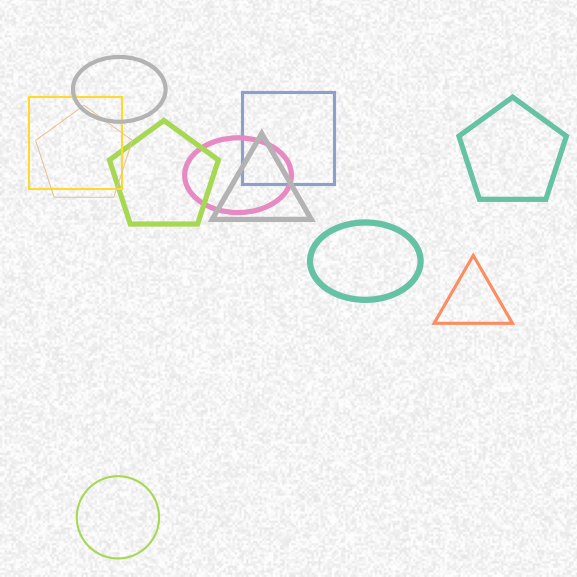[{"shape": "pentagon", "thickness": 2.5, "radius": 0.49, "center": [0.888, 0.733]}, {"shape": "oval", "thickness": 3, "radius": 0.48, "center": [0.633, 0.547]}, {"shape": "triangle", "thickness": 1.5, "radius": 0.39, "center": [0.82, 0.478]}, {"shape": "square", "thickness": 1.5, "radius": 0.4, "center": [0.499, 0.76]}, {"shape": "oval", "thickness": 2.5, "radius": 0.46, "center": [0.412, 0.696]}, {"shape": "pentagon", "thickness": 2.5, "radius": 0.5, "center": [0.284, 0.691]}, {"shape": "circle", "thickness": 1, "radius": 0.36, "center": [0.204, 0.103]}, {"shape": "square", "thickness": 1, "radius": 0.4, "center": [0.13, 0.752]}, {"shape": "pentagon", "thickness": 0.5, "radius": 0.44, "center": [0.145, 0.729]}, {"shape": "oval", "thickness": 2, "radius": 0.4, "center": [0.206, 0.844]}, {"shape": "triangle", "thickness": 2.5, "radius": 0.5, "center": [0.453, 0.669]}]